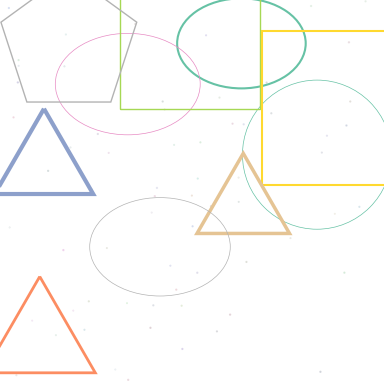[{"shape": "oval", "thickness": 1.5, "radius": 0.83, "center": [0.627, 0.887]}, {"shape": "circle", "thickness": 0.5, "radius": 0.97, "center": [0.823, 0.598]}, {"shape": "triangle", "thickness": 2, "radius": 0.83, "center": [0.103, 0.115]}, {"shape": "triangle", "thickness": 3, "radius": 0.74, "center": [0.114, 0.57]}, {"shape": "oval", "thickness": 0.5, "radius": 0.94, "center": [0.332, 0.782]}, {"shape": "square", "thickness": 1, "radius": 0.91, "center": [0.493, 0.9]}, {"shape": "square", "thickness": 1.5, "radius": 1.0, "center": [0.88, 0.72]}, {"shape": "triangle", "thickness": 2.5, "radius": 0.69, "center": [0.632, 0.463]}, {"shape": "oval", "thickness": 0.5, "radius": 0.91, "center": [0.416, 0.359]}, {"shape": "pentagon", "thickness": 1, "radius": 0.93, "center": [0.179, 0.885]}]